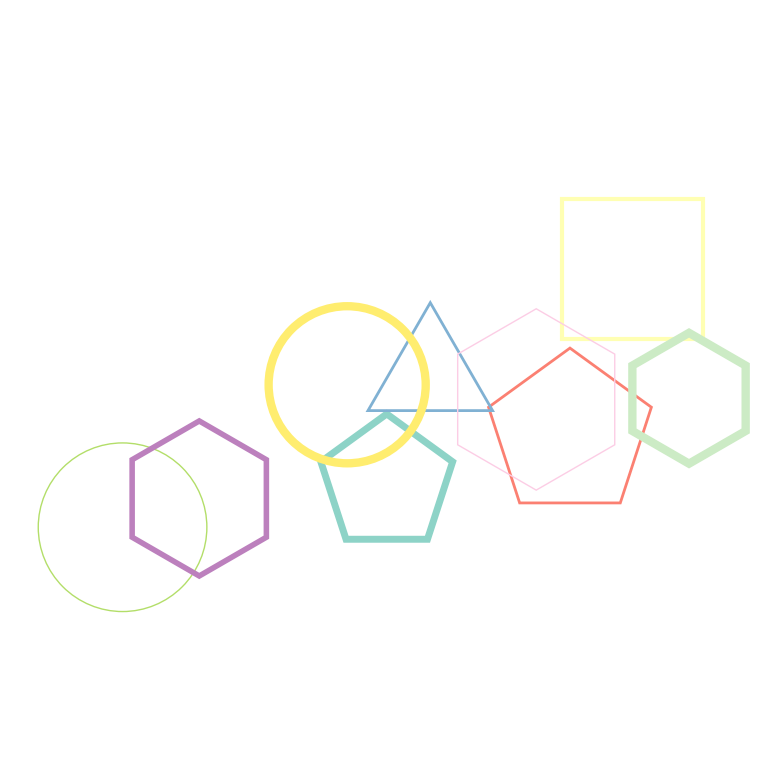[{"shape": "pentagon", "thickness": 2.5, "radius": 0.45, "center": [0.502, 0.372]}, {"shape": "square", "thickness": 1.5, "radius": 0.46, "center": [0.821, 0.651]}, {"shape": "pentagon", "thickness": 1, "radius": 0.56, "center": [0.74, 0.437]}, {"shape": "triangle", "thickness": 1, "radius": 0.47, "center": [0.559, 0.513]}, {"shape": "circle", "thickness": 0.5, "radius": 0.55, "center": [0.159, 0.315]}, {"shape": "hexagon", "thickness": 0.5, "radius": 0.59, "center": [0.696, 0.481]}, {"shape": "hexagon", "thickness": 2, "radius": 0.5, "center": [0.259, 0.353]}, {"shape": "hexagon", "thickness": 3, "radius": 0.42, "center": [0.895, 0.483]}, {"shape": "circle", "thickness": 3, "radius": 0.51, "center": [0.451, 0.5]}]